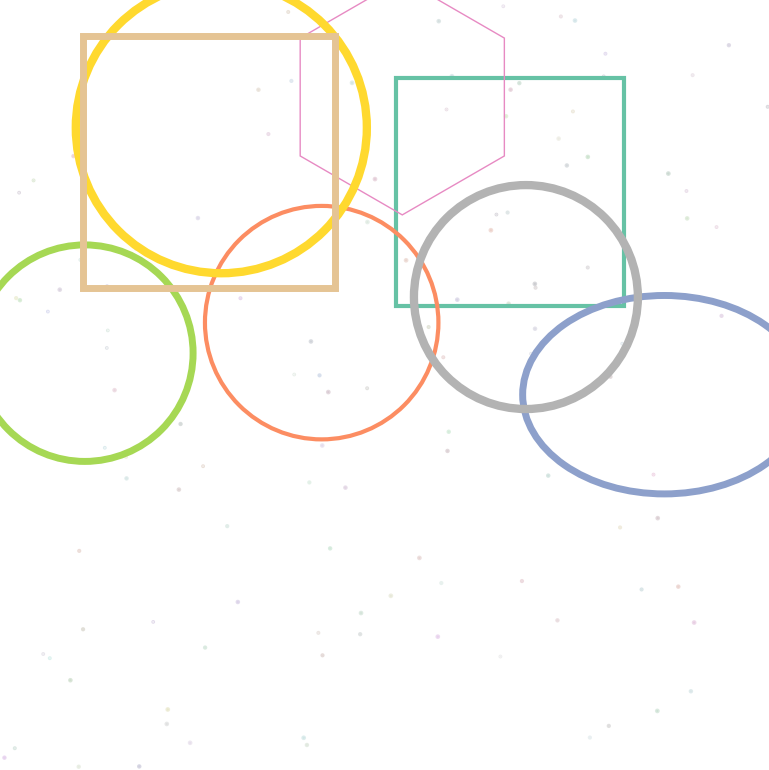[{"shape": "square", "thickness": 1.5, "radius": 0.74, "center": [0.662, 0.751]}, {"shape": "circle", "thickness": 1.5, "radius": 0.76, "center": [0.418, 0.581]}, {"shape": "oval", "thickness": 2.5, "radius": 0.92, "center": [0.863, 0.487]}, {"shape": "hexagon", "thickness": 0.5, "radius": 0.77, "center": [0.522, 0.874]}, {"shape": "circle", "thickness": 2.5, "radius": 0.7, "center": [0.11, 0.541]}, {"shape": "circle", "thickness": 3, "radius": 0.94, "center": [0.287, 0.834]}, {"shape": "square", "thickness": 2.5, "radius": 0.82, "center": [0.271, 0.789]}, {"shape": "circle", "thickness": 3, "radius": 0.73, "center": [0.683, 0.614]}]